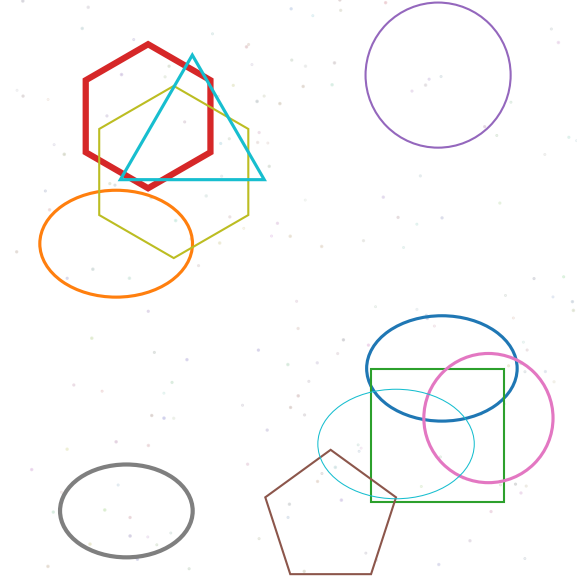[{"shape": "oval", "thickness": 1.5, "radius": 0.65, "center": [0.765, 0.361]}, {"shape": "oval", "thickness": 1.5, "radius": 0.66, "center": [0.201, 0.577]}, {"shape": "square", "thickness": 1, "radius": 0.58, "center": [0.757, 0.245]}, {"shape": "hexagon", "thickness": 3, "radius": 0.62, "center": [0.256, 0.798]}, {"shape": "circle", "thickness": 1, "radius": 0.63, "center": [0.759, 0.869]}, {"shape": "pentagon", "thickness": 1, "radius": 0.6, "center": [0.573, 0.101]}, {"shape": "circle", "thickness": 1.5, "radius": 0.56, "center": [0.846, 0.275]}, {"shape": "oval", "thickness": 2, "radius": 0.57, "center": [0.219, 0.114]}, {"shape": "hexagon", "thickness": 1, "radius": 0.75, "center": [0.301, 0.701]}, {"shape": "oval", "thickness": 0.5, "radius": 0.68, "center": [0.686, 0.23]}, {"shape": "triangle", "thickness": 1.5, "radius": 0.72, "center": [0.333, 0.76]}]